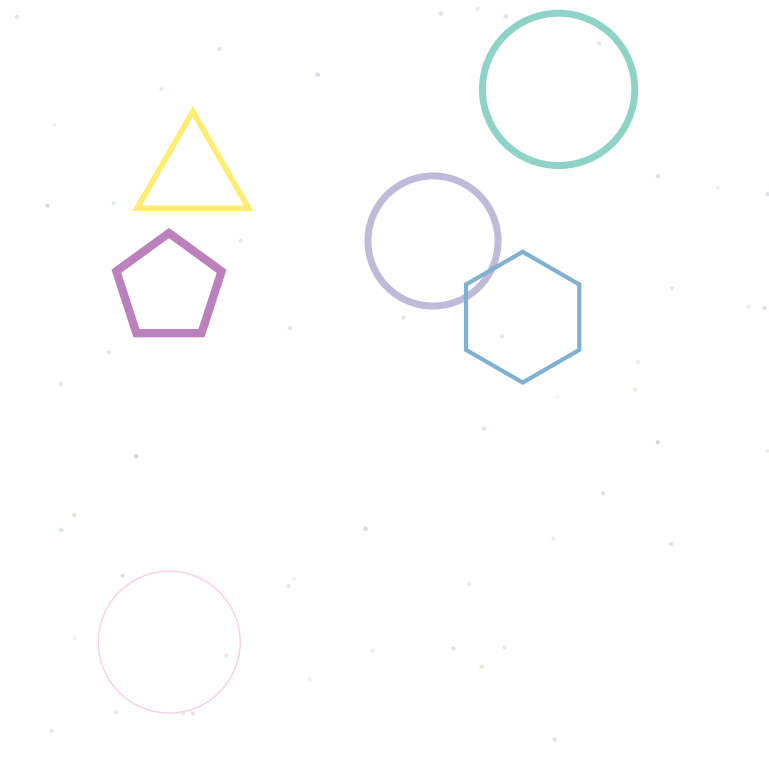[{"shape": "circle", "thickness": 2.5, "radius": 0.49, "center": [0.725, 0.884]}, {"shape": "circle", "thickness": 2.5, "radius": 0.42, "center": [0.562, 0.687]}, {"shape": "hexagon", "thickness": 1.5, "radius": 0.42, "center": [0.679, 0.588]}, {"shape": "circle", "thickness": 0.5, "radius": 0.46, "center": [0.22, 0.166]}, {"shape": "pentagon", "thickness": 3, "radius": 0.36, "center": [0.219, 0.625]}, {"shape": "triangle", "thickness": 2, "radius": 0.42, "center": [0.25, 0.771]}]